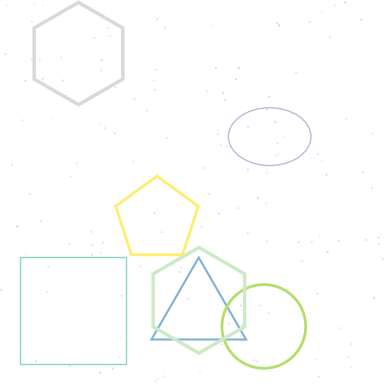[{"shape": "square", "thickness": 1, "radius": 0.69, "center": [0.189, 0.194]}, {"shape": "oval", "thickness": 1, "radius": 0.54, "center": [0.701, 0.645]}, {"shape": "triangle", "thickness": 1.5, "radius": 0.71, "center": [0.516, 0.189]}, {"shape": "circle", "thickness": 2, "radius": 0.54, "center": [0.685, 0.152]}, {"shape": "hexagon", "thickness": 2.5, "radius": 0.66, "center": [0.204, 0.861]}, {"shape": "hexagon", "thickness": 2.5, "radius": 0.69, "center": [0.517, 0.22]}, {"shape": "pentagon", "thickness": 2, "radius": 0.56, "center": [0.408, 0.43]}]